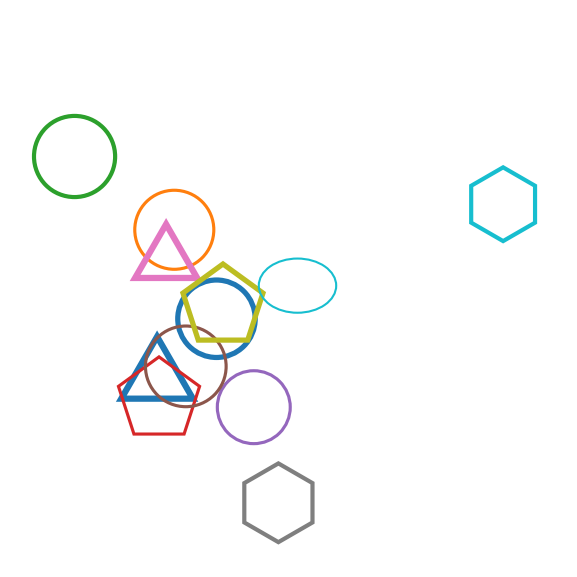[{"shape": "triangle", "thickness": 3, "radius": 0.36, "center": [0.272, 0.345]}, {"shape": "circle", "thickness": 2.5, "radius": 0.34, "center": [0.375, 0.447]}, {"shape": "circle", "thickness": 1.5, "radius": 0.34, "center": [0.302, 0.601]}, {"shape": "circle", "thickness": 2, "radius": 0.35, "center": [0.129, 0.728]}, {"shape": "pentagon", "thickness": 1.5, "radius": 0.37, "center": [0.275, 0.307]}, {"shape": "circle", "thickness": 1.5, "radius": 0.32, "center": [0.439, 0.294]}, {"shape": "circle", "thickness": 1.5, "radius": 0.35, "center": [0.322, 0.365]}, {"shape": "triangle", "thickness": 3, "radius": 0.31, "center": [0.288, 0.549]}, {"shape": "hexagon", "thickness": 2, "radius": 0.34, "center": [0.482, 0.129]}, {"shape": "pentagon", "thickness": 2.5, "radius": 0.36, "center": [0.386, 0.469]}, {"shape": "oval", "thickness": 1, "radius": 0.34, "center": [0.515, 0.505]}, {"shape": "hexagon", "thickness": 2, "radius": 0.32, "center": [0.871, 0.646]}]